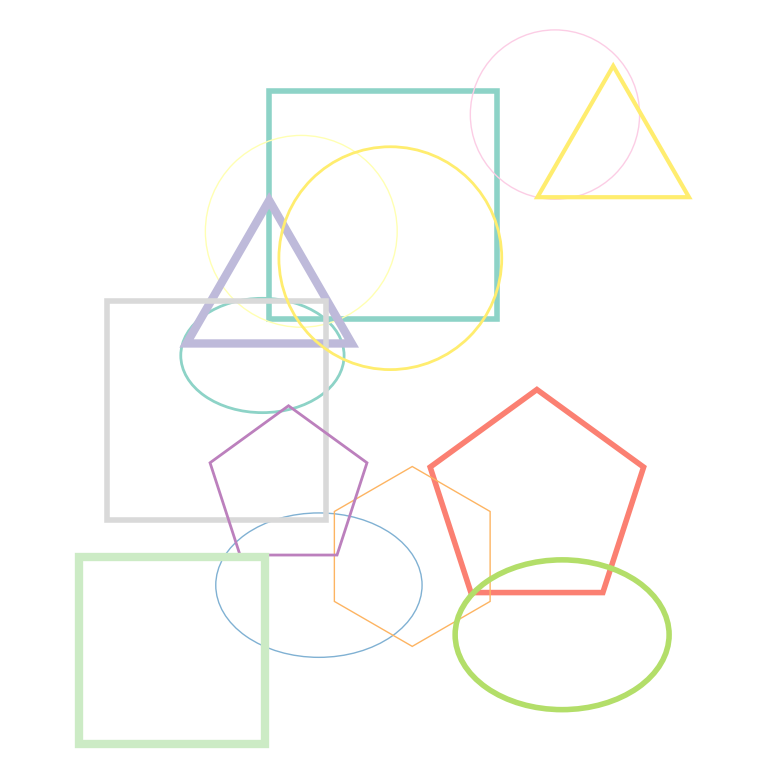[{"shape": "oval", "thickness": 1, "radius": 0.53, "center": [0.341, 0.538]}, {"shape": "square", "thickness": 2, "radius": 0.74, "center": [0.498, 0.733]}, {"shape": "circle", "thickness": 0.5, "radius": 0.62, "center": [0.391, 0.7]}, {"shape": "triangle", "thickness": 3, "radius": 0.62, "center": [0.35, 0.616]}, {"shape": "pentagon", "thickness": 2, "radius": 0.73, "center": [0.697, 0.348]}, {"shape": "oval", "thickness": 0.5, "radius": 0.67, "center": [0.414, 0.24]}, {"shape": "hexagon", "thickness": 0.5, "radius": 0.58, "center": [0.535, 0.277]}, {"shape": "oval", "thickness": 2, "radius": 0.69, "center": [0.73, 0.176]}, {"shape": "circle", "thickness": 0.5, "radius": 0.55, "center": [0.721, 0.851]}, {"shape": "square", "thickness": 2, "radius": 0.71, "center": [0.281, 0.467]}, {"shape": "pentagon", "thickness": 1, "radius": 0.54, "center": [0.375, 0.366]}, {"shape": "square", "thickness": 3, "radius": 0.6, "center": [0.223, 0.155]}, {"shape": "circle", "thickness": 1, "radius": 0.72, "center": [0.507, 0.665]}, {"shape": "triangle", "thickness": 1.5, "radius": 0.57, "center": [0.796, 0.801]}]